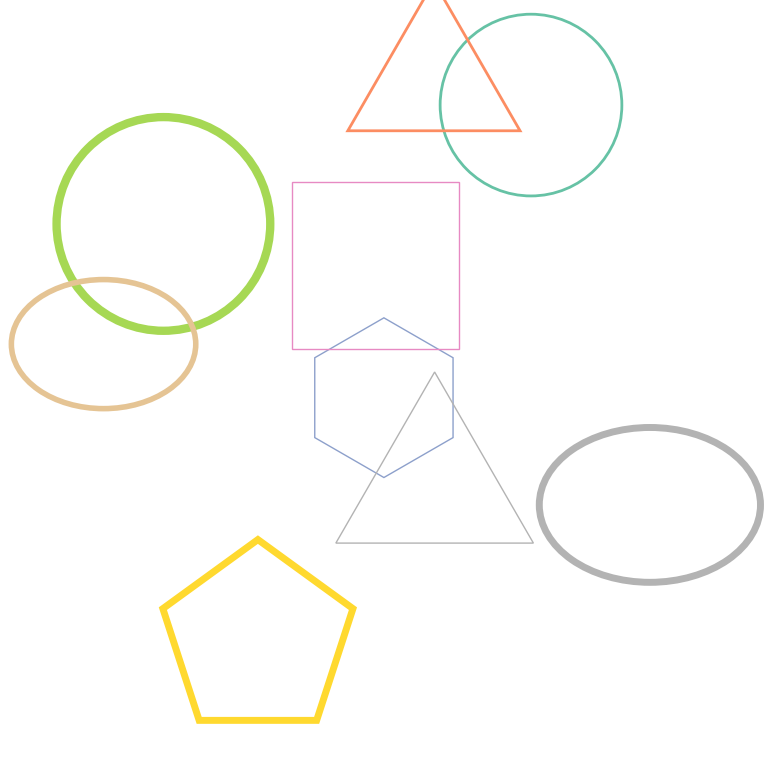[{"shape": "circle", "thickness": 1, "radius": 0.59, "center": [0.69, 0.864]}, {"shape": "triangle", "thickness": 1, "radius": 0.65, "center": [0.564, 0.895]}, {"shape": "hexagon", "thickness": 0.5, "radius": 0.52, "center": [0.499, 0.484]}, {"shape": "square", "thickness": 0.5, "radius": 0.54, "center": [0.488, 0.655]}, {"shape": "circle", "thickness": 3, "radius": 0.69, "center": [0.212, 0.709]}, {"shape": "pentagon", "thickness": 2.5, "radius": 0.65, "center": [0.335, 0.169]}, {"shape": "oval", "thickness": 2, "radius": 0.6, "center": [0.134, 0.553]}, {"shape": "oval", "thickness": 2.5, "radius": 0.72, "center": [0.844, 0.344]}, {"shape": "triangle", "thickness": 0.5, "radius": 0.74, "center": [0.564, 0.369]}]